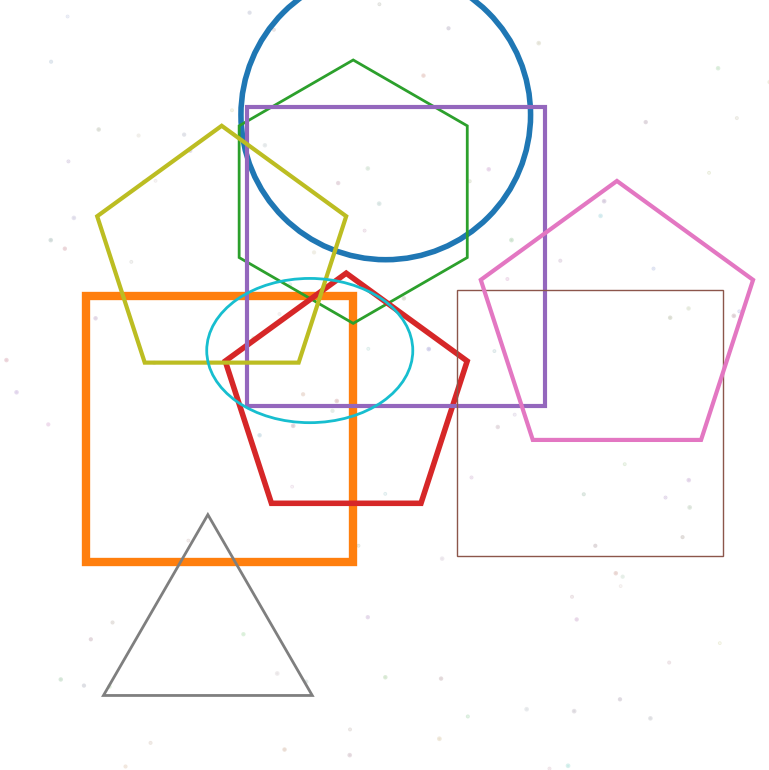[{"shape": "circle", "thickness": 2, "radius": 0.94, "center": [0.501, 0.851]}, {"shape": "square", "thickness": 3, "radius": 0.87, "center": [0.285, 0.443]}, {"shape": "hexagon", "thickness": 1, "radius": 0.86, "center": [0.459, 0.751]}, {"shape": "pentagon", "thickness": 2, "radius": 0.83, "center": [0.45, 0.48]}, {"shape": "square", "thickness": 1.5, "radius": 0.97, "center": [0.514, 0.667]}, {"shape": "square", "thickness": 0.5, "radius": 0.86, "center": [0.766, 0.451]}, {"shape": "pentagon", "thickness": 1.5, "radius": 0.93, "center": [0.801, 0.579]}, {"shape": "triangle", "thickness": 1, "radius": 0.78, "center": [0.27, 0.175]}, {"shape": "pentagon", "thickness": 1.5, "radius": 0.85, "center": [0.288, 0.667]}, {"shape": "oval", "thickness": 1, "radius": 0.67, "center": [0.402, 0.545]}]